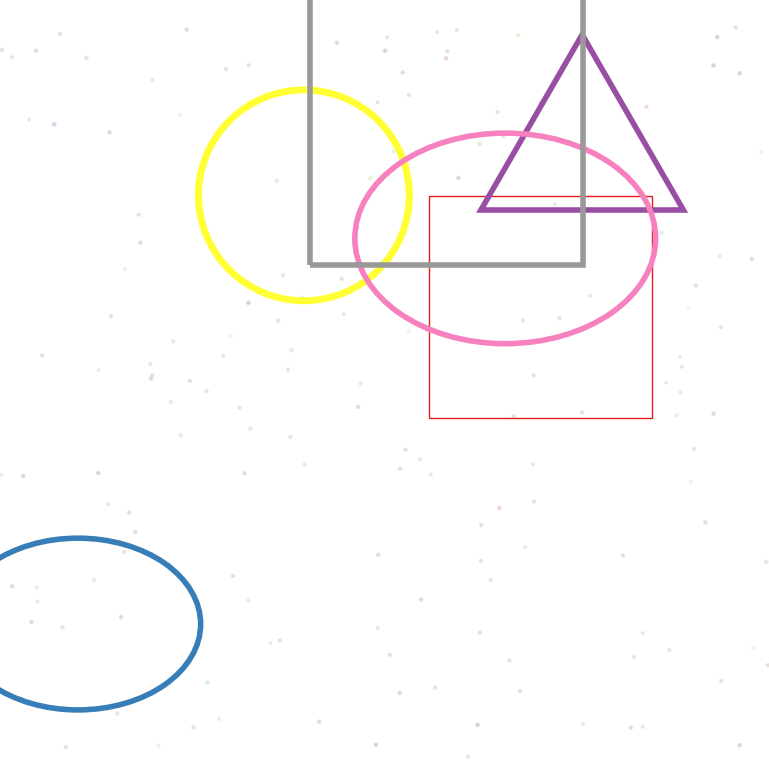[{"shape": "square", "thickness": 0.5, "radius": 0.72, "center": [0.702, 0.601]}, {"shape": "oval", "thickness": 2, "radius": 0.8, "center": [0.101, 0.19]}, {"shape": "triangle", "thickness": 2, "radius": 0.76, "center": [0.756, 0.803]}, {"shape": "circle", "thickness": 2.5, "radius": 0.68, "center": [0.395, 0.746]}, {"shape": "oval", "thickness": 2, "radius": 0.98, "center": [0.656, 0.69]}, {"shape": "square", "thickness": 2, "radius": 0.89, "center": [0.579, 0.833]}]